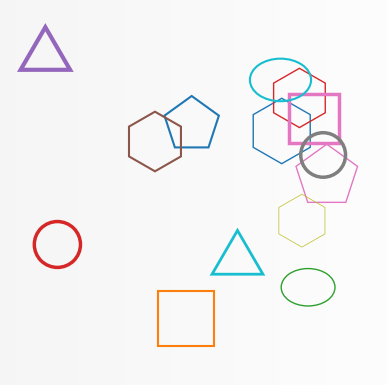[{"shape": "pentagon", "thickness": 1.5, "radius": 0.37, "center": [0.495, 0.677]}, {"shape": "hexagon", "thickness": 1, "radius": 0.42, "center": [0.727, 0.66]}, {"shape": "square", "thickness": 1.5, "radius": 0.36, "center": [0.48, 0.173]}, {"shape": "oval", "thickness": 1, "radius": 0.35, "center": [0.795, 0.254]}, {"shape": "circle", "thickness": 2.5, "radius": 0.3, "center": [0.148, 0.365]}, {"shape": "hexagon", "thickness": 1, "radius": 0.38, "center": [0.773, 0.746]}, {"shape": "triangle", "thickness": 3, "radius": 0.37, "center": [0.117, 0.856]}, {"shape": "hexagon", "thickness": 1.5, "radius": 0.39, "center": [0.4, 0.632]}, {"shape": "pentagon", "thickness": 1, "radius": 0.42, "center": [0.843, 0.542]}, {"shape": "square", "thickness": 2.5, "radius": 0.32, "center": [0.81, 0.692]}, {"shape": "circle", "thickness": 2.5, "radius": 0.29, "center": [0.834, 0.597]}, {"shape": "hexagon", "thickness": 0.5, "radius": 0.34, "center": [0.779, 0.427]}, {"shape": "triangle", "thickness": 2, "radius": 0.38, "center": [0.613, 0.326]}, {"shape": "oval", "thickness": 1.5, "radius": 0.39, "center": [0.724, 0.792]}]